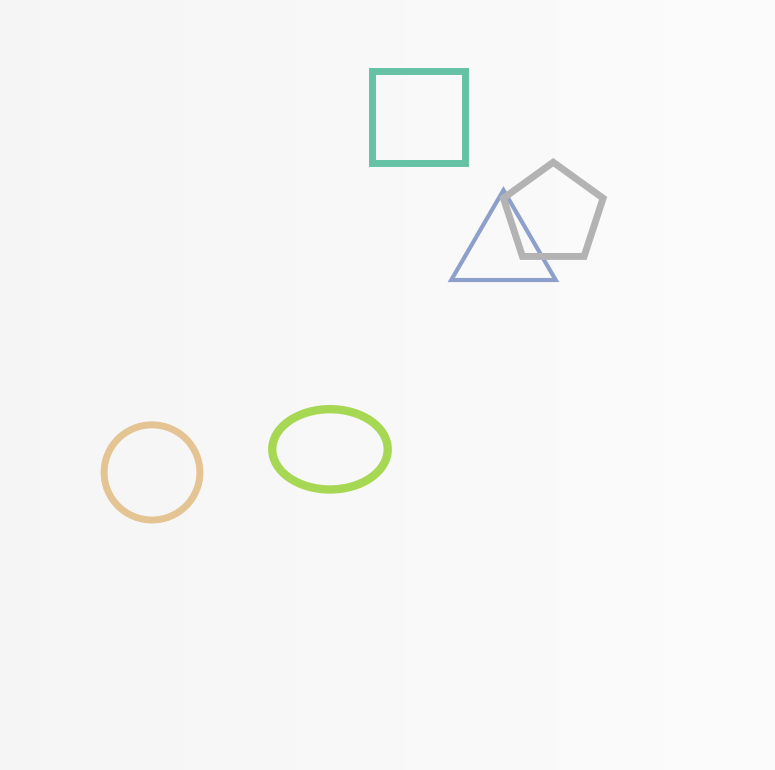[{"shape": "square", "thickness": 2.5, "radius": 0.3, "center": [0.54, 0.849]}, {"shape": "triangle", "thickness": 1.5, "radius": 0.39, "center": [0.65, 0.675]}, {"shape": "oval", "thickness": 3, "radius": 0.37, "center": [0.426, 0.416]}, {"shape": "circle", "thickness": 2.5, "radius": 0.31, "center": [0.196, 0.386]}, {"shape": "pentagon", "thickness": 2.5, "radius": 0.34, "center": [0.714, 0.722]}]